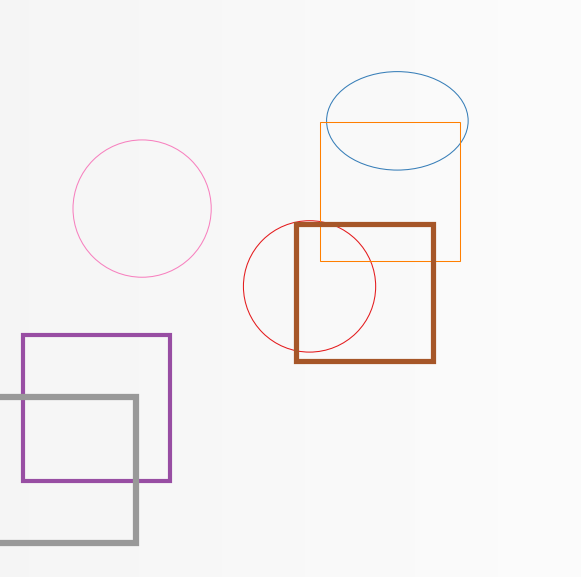[{"shape": "circle", "thickness": 0.5, "radius": 0.57, "center": [0.533, 0.503]}, {"shape": "oval", "thickness": 0.5, "radius": 0.61, "center": [0.684, 0.79]}, {"shape": "square", "thickness": 2, "radius": 0.63, "center": [0.166, 0.293]}, {"shape": "square", "thickness": 0.5, "radius": 0.6, "center": [0.67, 0.667]}, {"shape": "square", "thickness": 2.5, "radius": 0.59, "center": [0.627, 0.493]}, {"shape": "circle", "thickness": 0.5, "radius": 0.59, "center": [0.244, 0.638]}, {"shape": "square", "thickness": 3, "radius": 0.63, "center": [0.108, 0.185]}]